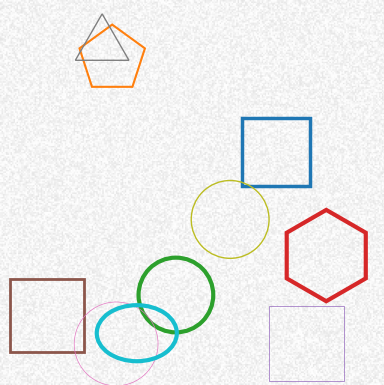[{"shape": "square", "thickness": 2.5, "radius": 0.44, "center": [0.716, 0.605]}, {"shape": "pentagon", "thickness": 1.5, "radius": 0.45, "center": [0.291, 0.847]}, {"shape": "circle", "thickness": 3, "radius": 0.49, "center": [0.457, 0.234]}, {"shape": "hexagon", "thickness": 3, "radius": 0.59, "center": [0.847, 0.336]}, {"shape": "square", "thickness": 0.5, "radius": 0.49, "center": [0.796, 0.108]}, {"shape": "square", "thickness": 2, "radius": 0.48, "center": [0.122, 0.181]}, {"shape": "circle", "thickness": 0.5, "radius": 0.54, "center": [0.302, 0.107]}, {"shape": "triangle", "thickness": 1, "radius": 0.4, "center": [0.265, 0.884]}, {"shape": "circle", "thickness": 1, "radius": 0.51, "center": [0.598, 0.43]}, {"shape": "oval", "thickness": 3, "radius": 0.52, "center": [0.355, 0.135]}]